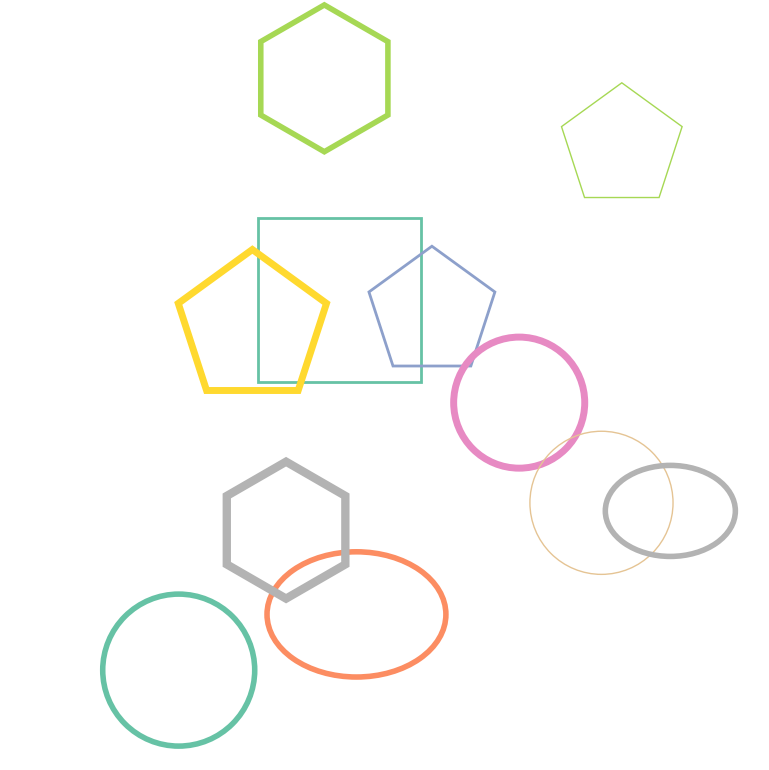[{"shape": "circle", "thickness": 2, "radius": 0.49, "center": [0.232, 0.13]}, {"shape": "square", "thickness": 1, "radius": 0.53, "center": [0.441, 0.61]}, {"shape": "oval", "thickness": 2, "radius": 0.58, "center": [0.463, 0.202]}, {"shape": "pentagon", "thickness": 1, "radius": 0.43, "center": [0.561, 0.594]}, {"shape": "circle", "thickness": 2.5, "radius": 0.43, "center": [0.674, 0.477]}, {"shape": "hexagon", "thickness": 2, "radius": 0.48, "center": [0.421, 0.898]}, {"shape": "pentagon", "thickness": 0.5, "radius": 0.41, "center": [0.808, 0.81]}, {"shape": "pentagon", "thickness": 2.5, "radius": 0.51, "center": [0.328, 0.575]}, {"shape": "circle", "thickness": 0.5, "radius": 0.46, "center": [0.781, 0.347]}, {"shape": "oval", "thickness": 2, "radius": 0.42, "center": [0.871, 0.336]}, {"shape": "hexagon", "thickness": 3, "radius": 0.44, "center": [0.372, 0.311]}]